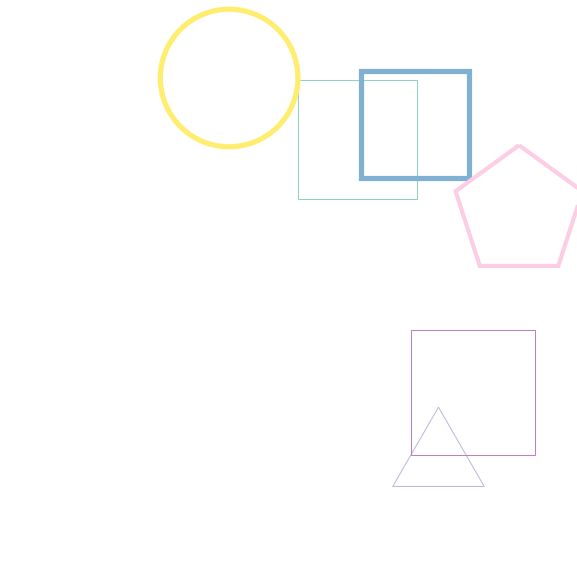[{"shape": "square", "thickness": 0.5, "radius": 0.52, "center": [0.619, 0.758]}, {"shape": "triangle", "thickness": 0.5, "radius": 0.46, "center": [0.759, 0.203]}, {"shape": "square", "thickness": 2.5, "radius": 0.46, "center": [0.719, 0.783]}, {"shape": "pentagon", "thickness": 2, "radius": 0.58, "center": [0.899, 0.632]}, {"shape": "square", "thickness": 0.5, "radius": 0.54, "center": [0.818, 0.32]}, {"shape": "circle", "thickness": 2.5, "radius": 0.6, "center": [0.397, 0.864]}]